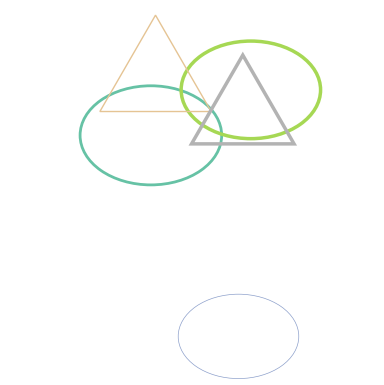[{"shape": "oval", "thickness": 2, "radius": 0.92, "center": [0.392, 0.648]}, {"shape": "oval", "thickness": 0.5, "radius": 0.78, "center": [0.619, 0.126]}, {"shape": "oval", "thickness": 2.5, "radius": 0.91, "center": [0.652, 0.767]}, {"shape": "triangle", "thickness": 1, "radius": 0.83, "center": [0.404, 0.794]}, {"shape": "triangle", "thickness": 2.5, "radius": 0.77, "center": [0.631, 0.703]}]